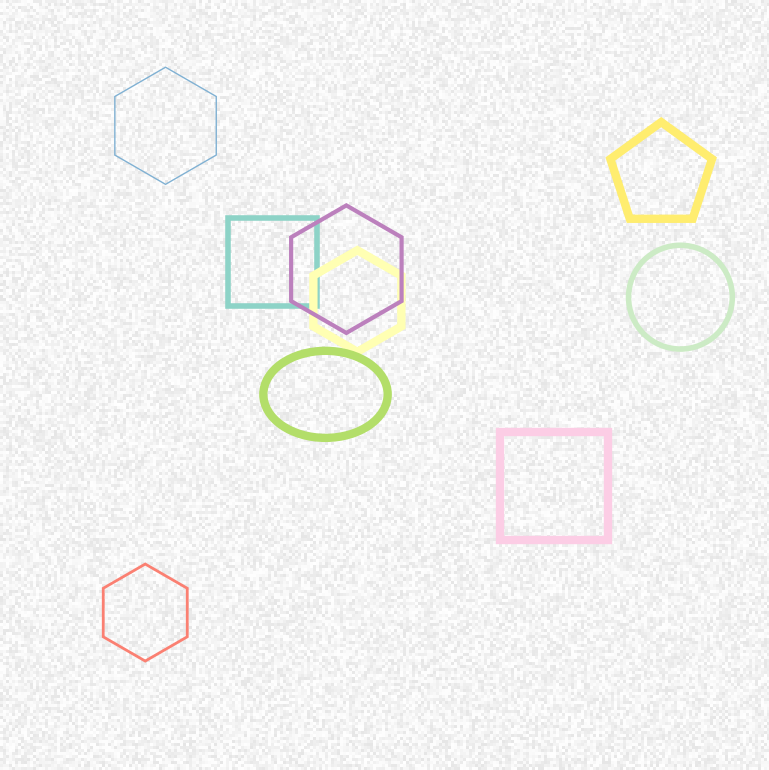[{"shape": "square", "thickness": 2, "radius": 0.29, "center": [0.354, 0.66]}, {"shape": "hexagon", "thickness": 3, "radius": 0.33, "center": [0.464, 0.609]}, {"shape": "hexagon", "thickness": 1, "radius": 0.31, "center": [0.189, 0.204]}, {"shape": "hexagon", "thickness": 0.5, "radius": 0.38, "center": [0.215, 0.837]}, {"shape": "oval", "thickness": 3, "radius": 0.4, "center": [0.423, 0.488]}, {"shape": "square", "thickness": 3, "radius": 0.35, "center": [0.719, 0.369]}, {"shape": "hexagon", "thickness": 1.5, "radius": 0.41, "center": [0.45, 0.65]}, {"shape": "circle", "thickness": 2, "radius": 0.34, "center": [0.884, 0.614]}, {"shape": "pentagon", "thickness": 3, "radius": 0.35, "center": [0.859, 0.772]}]